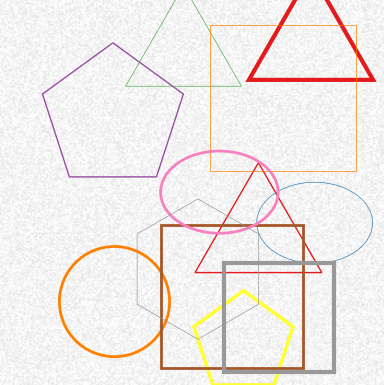[{"shape": "triangle", "thickness": 1, "radius": 0.95, "center": [0.671, 0.387]}, {"shape": "triangle", "thickness": 3, "radius": 0.93, "center": [0.808, 0.886]}, {"shape": "oval", "thickness": 0.5, "radius": 0.75, "center": [0.817, 0.421]}, {"shape": "triangle", "thickness": 0.5, "radius": 0.87, "center": [0.477, 0.863]}, {"shape": "pentagon", "thickness": 1, "radius": 0.96, "center": [0.293, 0.696]}, {"shape": "circle", "thickness": 2, "radius": 0.72, "center": [0.297, 0.217]}, {"shape": "square", "thickness": 0.5, "radius": 0.95, "center": [0.734, 0.745]}, {"shape": "pentagon", "thickness": 2.5, "radius": 0.68, "center": [0.632, 0.11]}, {"shape": "square", "thickness": 2, "radius": 0.92, "center": [0.603, 0.23]}, {"shape": "oval", "thickness": 2, "radius": 0.76, "center": [0.57, 0.501]}, {"shape": "square", "thickness": 3, "radius": 0.71, "center": [0.725, 0.175]}, {"shape": "hexagon", "thickness": 0.5, "radius": 0.91, "center": [0.514, 0.301]}]